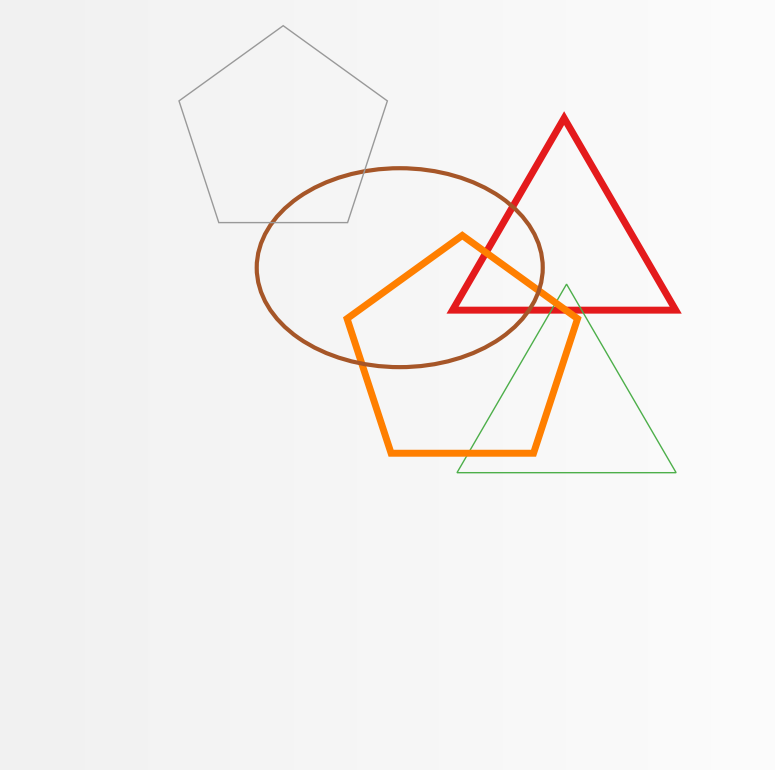[{"shape": "triangle", "thickness": 2.5, "radius": 0.83, "center": [0.728, 0.68]}, {"shape": "triangle", "thickness": 0.5, "radius": 0.82, "center": [0.731, 0.468]}, {"shape": "pentagon", "thickness": 2.5, "radius": 0.78, "center": [0.597, 0.538]}, {"shape": "oval", "thickness": 1.5, "radius": 0.92, "center": [0.516, 0.652]}, {"shape": "pentagon", "thickness": 0.5, "radius": 0.71, "center": [0.365, 0.825]}]